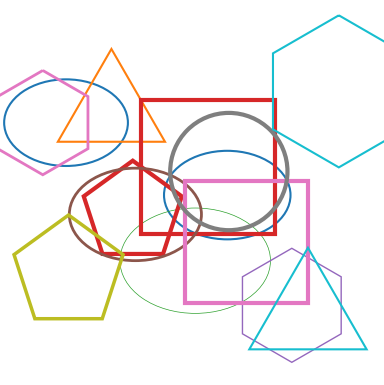[{"shape": "oval", "thickness": 1.5, "radius": 0.82, "center": [0.59, 0.493]}, {"shape": "oval", "thickness": 1.5, "radius": 0.8, "center": [0.172, 0.681]}, {"shape": "triangle", "thickness": 1.5, "radius": 0.8, "center": [0.289, 0.712]}, {"shape": "oval", "thickness": 0.5, "radius": 0.98, "center": [0.507, 0.323]}, {"shape": "pentagon", "thickness": 3, "radius": 0.67, "center": [0.345, 0.449]}, {"shape": "square", "thickness": 3, "radius": 0.87, "center": [0.539, 0.567]}, {"shape": "hexagon", "thickness": 1, "radius": 0.74, "center": [0.758, 0.207]}, {"shape": "oval", "thickness": 2, "radius": 0.86, "center": [0.352, 0.443]}, {"shape": "square", "thickness": 3, "radius": 0.8, "center": [0.639, 0.371]}, {"shape": "hexagon", "thickness": 2, "radius": 0.68, "center": [0.111, 0.682]}, {"shape": "circle", "thickness": 3, "radius": 0.76, "center": [0.594, 0.554]}, {"shape": "pentagon", "thickness": 2.5, "radius": 0.74, "center": [0.178, 0.293]}, {"shape": "triangle", "thickness": 1.5, "radius": 0.88, "center": [0.8, 0.181]}, {"shape": "hexagon", "thickness": 1.5, "radius": 0.99, "center": [0.88, 0.763]}]